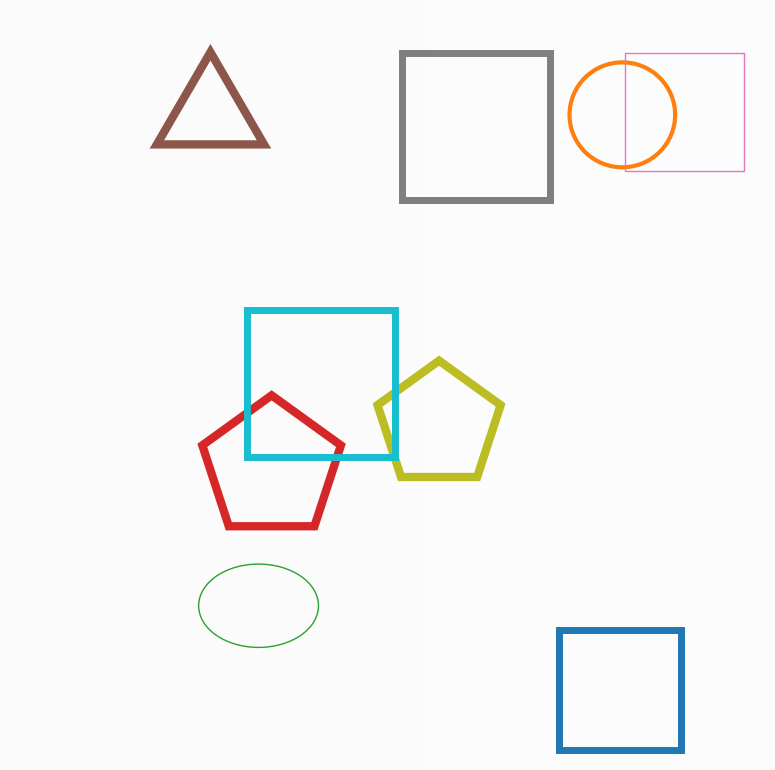[{"shape": "square", "thickness": 2.5, "radius": 0.39, "center": [0.8, 0.104]}, {"shape": "circle", "thickness": 1.5, "radius": 0.34, "center": [0.803, 0.851]}, {"shape": "oval", "thickness": 0.5, "radius": 0.39, "center": [0.334, 0.213]}, {"shape": "pentagon", "thickness": 3, "radius": 0.47, "center": [0.35, 0.393]}, {"shape": "triangle", "thickness": 3, "radius": 0.4, "center": [0.272, 0.852]}, {"shape": "square", "thickness": 0.5, "radius": 0.38, "center": [0.883, 0.855]}, {"shape": "square", "thickness": 2.5, "radius": 0.48, "center": [0.614, 0.836]}, {"shape": "pentagon", "thickness": 3, "radius": 0.42, "center": [0.567, 0.448]}, {"shape": "square", "thickness": 2.5, "radius": 0.48, "center": [0.414, 0.502]}]